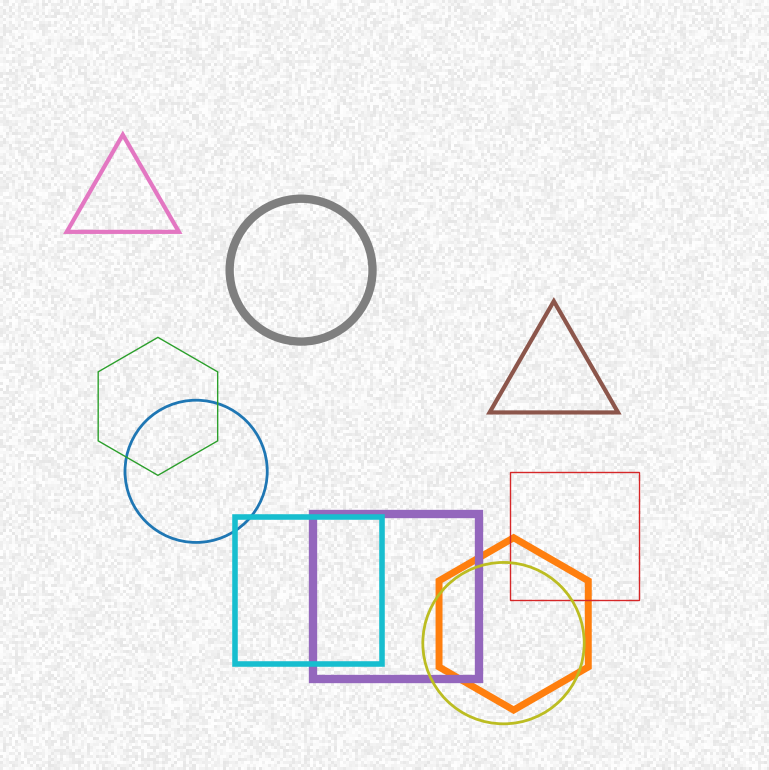[{"shape": "circle", "thickness": 1, "radius": 0.46, "center": [0.255, 0.388]}, {"shape": "hexagon", "thickness": 2.5, "radius": 0.56, "center": [0.667, 0.19]}, {"shape": "hexagon", "thickness": 0.5, "radius": 0.45, "center": [0.205, 0.472]}, {"shape": "square", "thickness": 0.5, "radius": 0.42, "center": [0.746, 0.304]}, {"shape": "square", "thickness": 3, "radius": 0.54, "center": [0.514, 0.225]}, {"shape": "triangle", "thickness": 1.5, "radius": 0.48, "center": [0.719, 0.513]}, {"shape": "triangle", "thickness": 1.5, "radius": 0.42, "center": [0.16, 0.741]}, {"shape": "circle", "thickness": 3, "radius": 0.46, "center": [0.391, 0.649]}, {"shape": "circle", "thickness": 1, "radius": 0.52, "center": [0.654, 0.165]}, {"shape": "square", "thickness": 2, "radius": 0.48, "center": [0.4, 0.233]}]